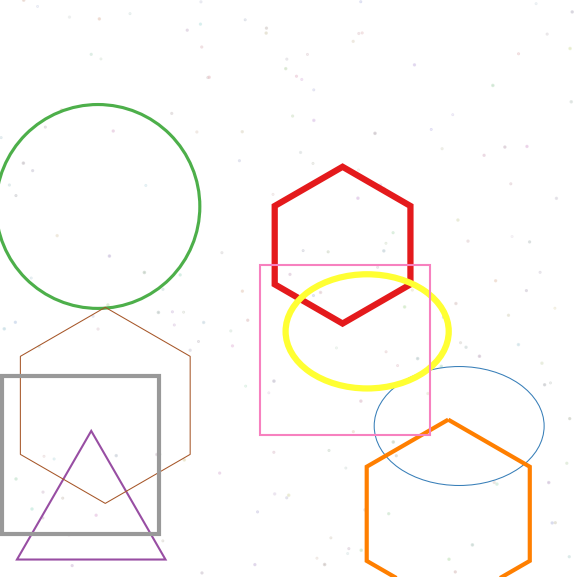[{"shape": "hexagon", "thickness": 3, "radius": 0.68, "center": [0.593, 0.575]}, {"shape": "oval", "thickness": 0.5, "radius": 0.74, "center": [0.795, 0.261]}, {"shape": "circle", "thickness": 1.5, "radius": 0.88, "center": [0.169, 0.642]}, {"shape": "triangle", "thickness": 1, "radius": 0.74, "center": [0.158, 0.104]}, {"shape": "hexagon", "thickness": 2, "radius": 0.82, "center": [0.776, 0.109]}, {"shape": "oval", "thickness": 3, "radius": 0.71, "center": [0.636, 0.425]}, {"shape": "hexagon", "thickness": 0.5, "radius": 0.85, "center": [0.182, 0.297]}, {"shape": "square", "thickness": 1, "radius": 0.74, "center": [0.597, 0.393]}, {"shape": "square", "thickness": 2, "radius": 0.68, "center": [0.14, 0.211]}]